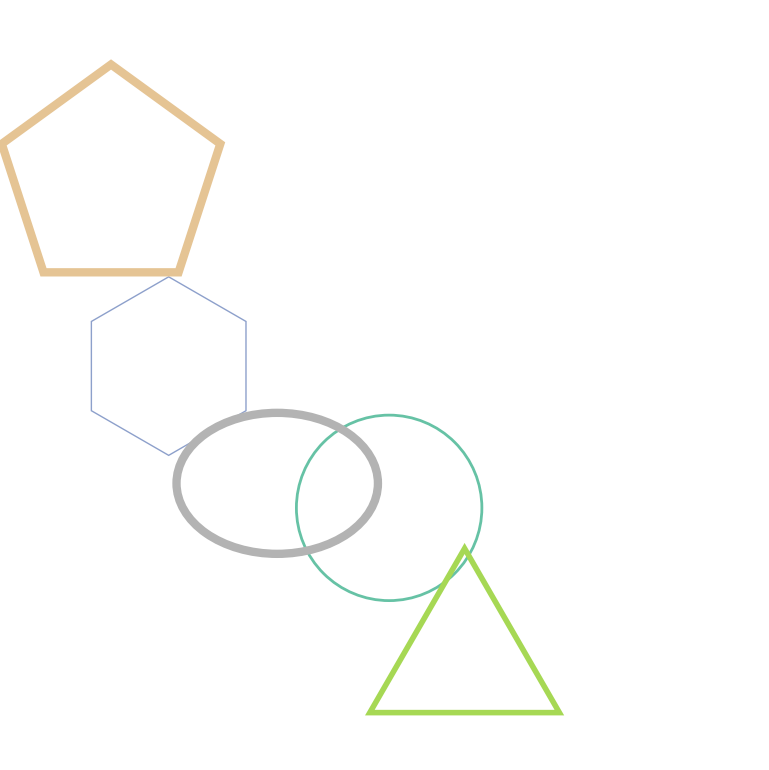[{"shape": "circle", "thickness": 1, "radius": 0.6, "center": [0.505, 0.34]}, {"shape": "hexagon", "thickness": 0.5, "radius": 0.58, "center": [0.219, 0.525]}, {"shape": "triangle", "thickness": 2, "radius": 0.71, "center": [0.603, 0.146]}, {"shape": "pentagon", "thickness": 3, "radius": 0.75, "center": [0.144, 0.767]}, {"shape": "oval", "thickness": 3, "radius": 0.65, "center": [0.36, 0.372]}]